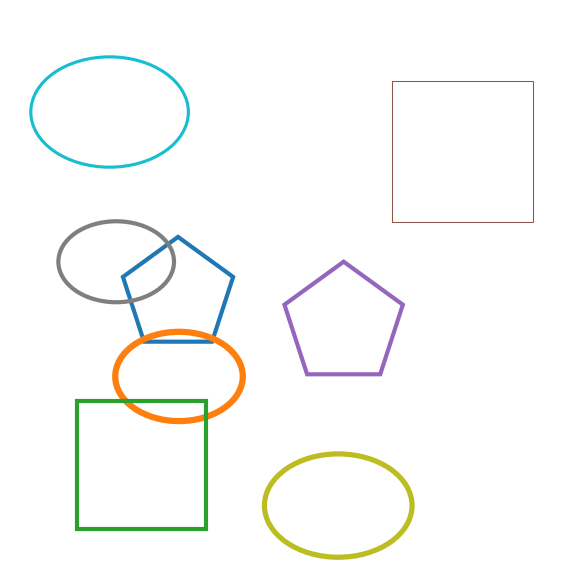[{"shape": "pentagon", "thickness": 2, "radius": 0.5, "center": [0.308, 0.489]}, {"shape": "oval", "thickness": 3, "radius": 0.55, "center": [0.31, 0.347]}, {"shape": "square", "thickness": 2, "radius": 0.56, "center": [0.245, 0.194]}, {"shape": "pentagon", "thickness": 2, "radius": 0.54, "center": [0.595, 0.438]}, {"shape": "square", "thickness": 0.5, "radius": 0.61, "center": [0.802, 0.737]}, {"shape": "oval", "thickness": 2, "radius": 0.5, "center": [0.201, 0.546]}, {"shape": "oval", "thickness": 2.5, "radius": 0.64, "center": [0.586, 0.124]}, {"shape": "oval", "thickness": 1.5, "radius": 0.68, "center": [0.19, 0.805]}]